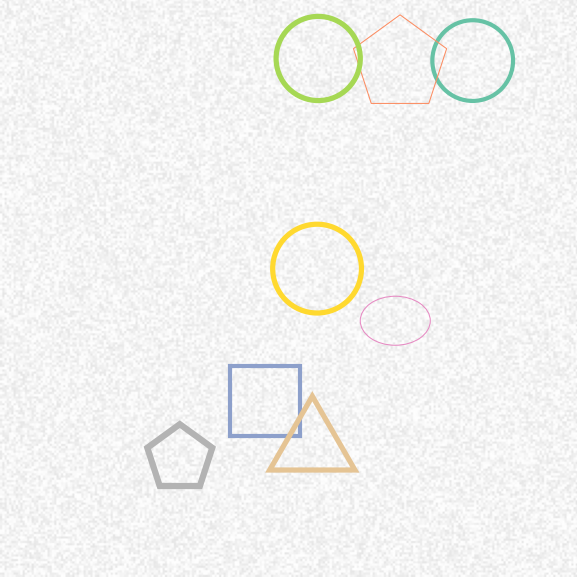[{"shape": "circle", "thickness": 2, "radius": 0.35, "center": [0.819, 0.894]}, {"shape": "pentagon", "thickness": 0.5, "radius": 0.42, "center": [0.693, 0.889]}, {"shape": "square", "thickness": 2, "radius": 0.3, "center": [0.459, 0.305]}, {"shape": "oval", "thickness": 0.5, "radius": 0.3, "center": [0.684, 0.444]}, {"shape": "circle", "thickness": 2.5, "radius": 0.36, "center": [0.551, 0.898]}, {"shape": "circle", "thickness": 2.5, "radius": 0.38, "center": [0.549, 0.534]}, {"shape": "triangle", "thickness": 2.5, "radius": 0.43, "center": [0.541, 0.228]}, {"shape": "pentagon", "thickness": 3, "radius": 0.3, "center": [0.311, 0.205]}]